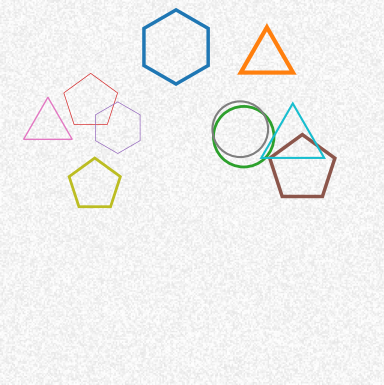[{"shape": "hexagon", "thickness": 2.5, "radius": 0.48, "center": [0.457, 0.878]}, {"shape": "triangle", "thickness": 3, "radius": 0.39, "center": [0.693, 0.851]}, {"shape": "circle", "thickness": 2, "radius": 0.39, "center": [0.633, 0.645]}, {"shape": "pentagon", "thickness": 0.5, "radius": 0.37, "center": [0.236, 0.736]}, {"shape": "hexagon", "thickness": 0.5, "radius": 0.33, "center": [0.306, 0.668]}, {"shape": "pentagon", "thickness": 2.5, "radius": 0.44, "center": [0.785, 0.562]}, {"shape": "triangle", "thickness": 1, "radius": 0.36, "center": [0.124, 0.675]}, {"shape": "circle", "thickness": 1.5, "radius": 0.36, "center": [0.624, 0.664]}, {"shape": "pentagon", "thickness": 2, "radius": 0.35, "center": [0.246, 0.52]}, {"shape": "triangle", "thickness": 1.5, "radius": 0.47, "center": [0.76, 0.637]}]